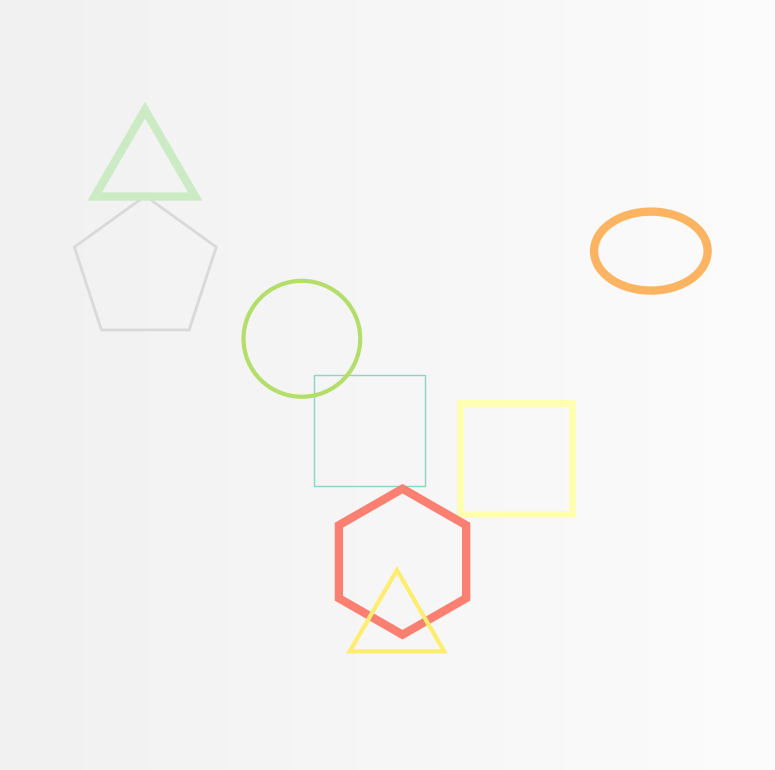[{"shape": "square", "thickness": 0.5, "radius": 0.36, "center": [0.477, 0.441]}, {"shape": "square", "thickness": 2.5, "radius": 0.36, "center": [0.666, 0.405]}, {"shape": "hexagon", "thickness": 3, "radius": 0.47, "center": [0.519, 0.271]}, {"shape": "oval", "thickness": 3, "radius": 0.37, "center": [0.84, 0.674]}, {"shape": "circle", "thickness": 1.5, "radius": 0.38, "center": [0.389, 0.56]}, {"shape": "pentagon", "thickness": 1, "radius": 0.48, "center": [0.187, 0.649]}, {"shape": "triangle", "thickness": 3, "radius": 0.37, "center": [0.187, 0.782]}, {"shape": "triangle", "thickness": 1.5, "radius": 0.35, "center": [0.512, 0.189]}]